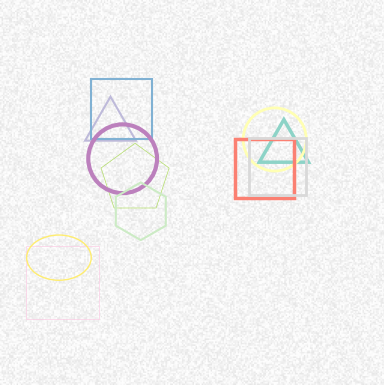[{"shape": "triangle", "thickness": 2.5, "radius": 0.37, "center": [0.737, 0.616]}, {"shape": "circle", "thickness": 2, "radius": 0.41, "center": [0.714, 0.638]}, {"shape": "triangle", "thickness": 1.5, "radius": 0.38, "center": [0.287, 0.673]}, {"shape": "square", "thickness": 2.5, "radius": 0.38, "center": [0.687, 0.563]}, {"shape": "square", "thickness": 1.5, "radius": 0.39, "center": [0.315, 0.717]}, {"shape": "pentagon", "thickness": 0.5, "radius": 0.46, "center": [0.351, 0.535]}, {"shape": "square", "thickness": 0.5, "radius": 0.47, "center": [0.163, 0.267]}, {"shape": "square", "thickness": 2, "radius": 0.37, "center": [0.721, 0.567]}, {"shape": "circle", "thickness": 3, "radius": 0.45, "center": [0.319, 0.588]}, {"shape": "hexagon", "thickness": 1.5, "radius": 0.37, "center": [0.366, 0.451]}, {"shape": "oval", "thickness": 1, "radius": 0.42, "center": [0.153, 0.331]}]